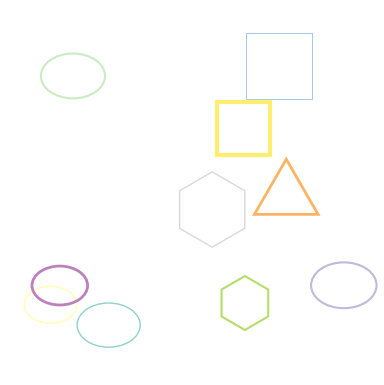[{"shape": "oval", "thickness": 1, "radius": 0.41, "center": [0.282, 0.156]}, {"shape": "oval", "thickness": 1, "radius": 0.34, "center": [0.131, 0.208]}, {"shape": "oval", "thickness": 1.5, "radius": 0.43, "center": [0.893, 0.259]}, {"shape": "square", "thickness": 0.5, "radius": 0.43, "center": [0.726, 0.828]}, {"shape": "triangle", "thickness": 2, "radius": 0.48, "center": [0.744, 0.491]}, {"shape": "hexagon", "thickness": 1.5, "radius": 0.35, "center": [0.636, 0.213]}, {"shape": "hexagon", "thickness": 1, "radius": 0.49, "center": [0.551, 0.456]}, {"shape": "oval", "thickness": 2, "radius": 0.36, "center": [0.155, 0.258]}, {"shape": "oval", "thickness": 1.5, "radius": 0.42, "center": [0.19, 0.803]}, {"shape": "square", "thickness": 3, "radius": 0.34, "center": [0.633, 0.666]}]